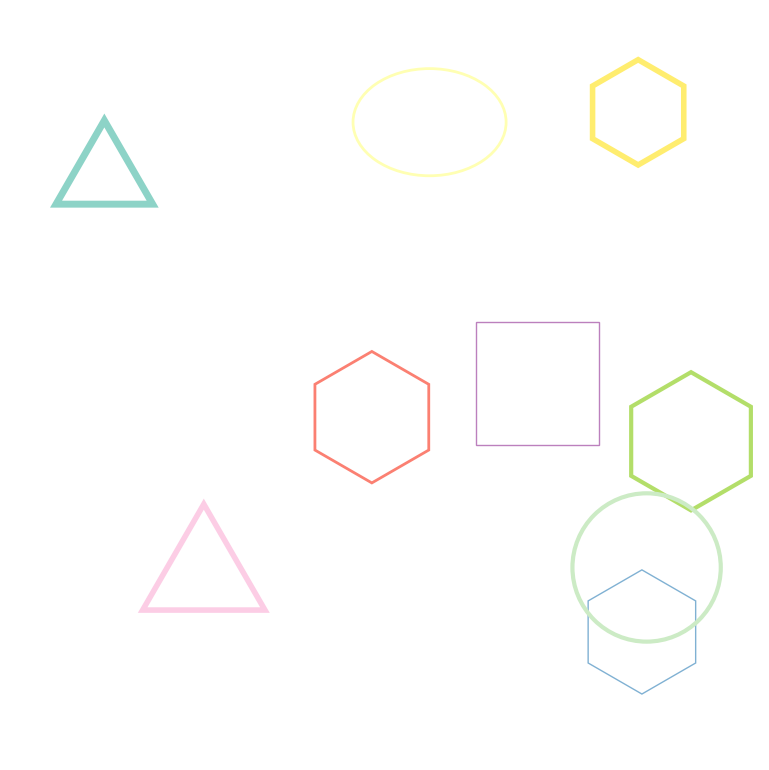[{"shape": "triangle", "thickness": 2.5, "radius": 0.36, "center": [0.136, 0.771]}, {"shape": "oval", "thickness": 1, "radius": 0.5, "center": [0.558, 0.841]}, {"shape": "hexagon", "thickness": 1, "radius": 0.43, "center": [0.483, 0.458]}, {"shape": "hexagon", "thickness": 0.5, "radius": 0.4, "center": [0.834, 0.179]}, {"shape": "hexagon", "thickness": 1.5, "radius": 0.45, "center": [0.897, 0.427]}, {"shape": "triangle", "thickness": 2, "radius": 0.46, "center": [0.265, 0.254]}, {"shape": "square", "thickness": 0.5, "radius": 0.4, "center": [0.698, 0.502]}, {"shape": "circle", "thickness": 1.5, "radius": 0.48, "center": [0.84, 0.263]}, {"shape": "hexagon", "thickness": 2, "radius": 0.34, "center": [0.829, 0.854]}]